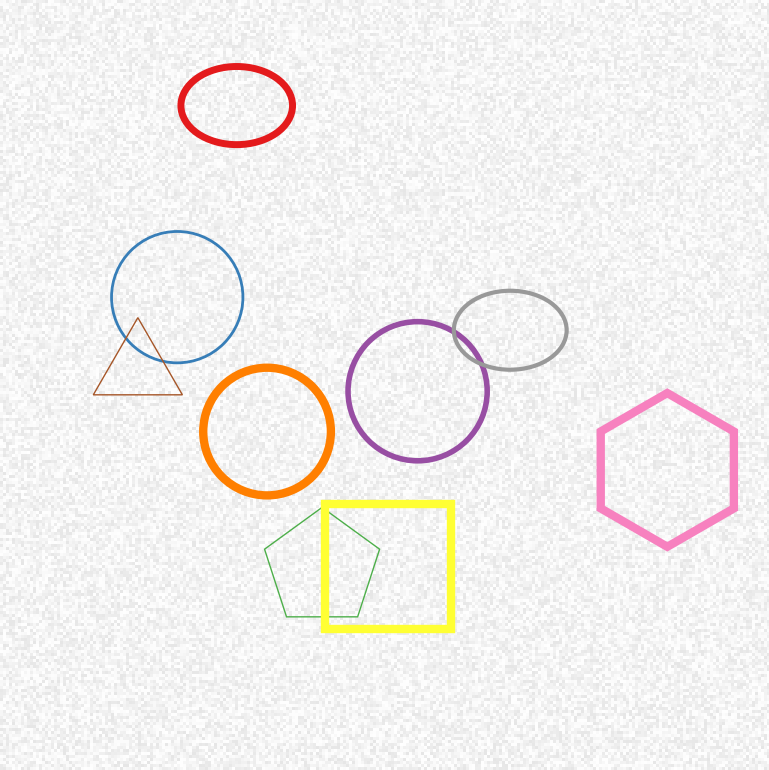[{"shape": "oval", "thickness": 2.5, "radius": 0.36, "center": [0.307, 0.863]}, {"shape": "circle", "thickness": 1, "radius": 0.43, "center": [0.23, 0.614]}, {"shape": "pentagon", "thickness": 0.5, "radius": 0.39, "center": [0.418, 0.262]}, {"shape": "circle", "thickness": 2, "radius": 0.45, "center": [0.542, 0.492]}, {"shape": "circle", "thickness": 3, "radius": 0.41, "center": [0.347, 0.44]}, {"shape": "square", "thickness": 3, "radius": 0.41, "center": [0.504, 0.265]}, {"shape": "triangle", "thickness": 0.5, "radius": 0.33, "center": [0.179, 0.521]}, {"shape": "hexagon", "thickness": 3, "radius": 0.5, "center": [0.867, 0.39]}, {"shape": "oval", "thickness": 1.5, "radius": 0.37, "center": [0.663, 0.571]}]